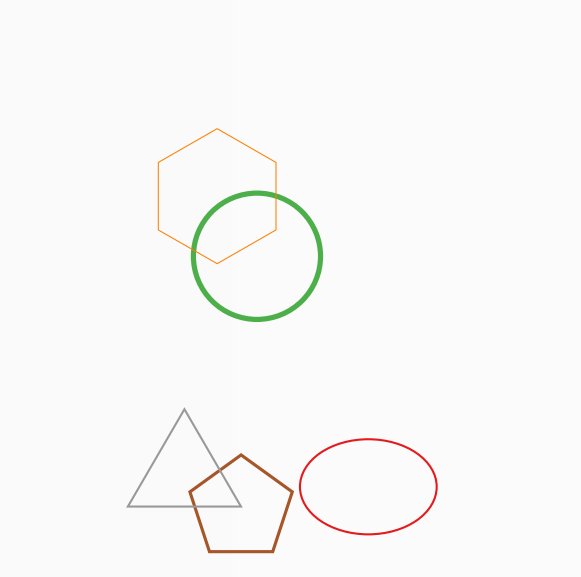[{"shape": "oval", "thickness": 1, "radius": 0.59, "center": [0.634, 0.156]}, {"shape": "circle", "thickness": 2.5, "radius": 0.55, "center": [0.442, 0.555]}, {"shape": "hexagon", "thickness": 0.5, "radius": 0.58, "center": [0.374, 0.659]}, {"shape": "pentagon", "thickness": 1.5, "radius": 0.46, "center": [0.415, 0.119]}, {"shape": "triangle", "thickness": 1, "radius": 0.56, "center": [0.317, 0.178]}]